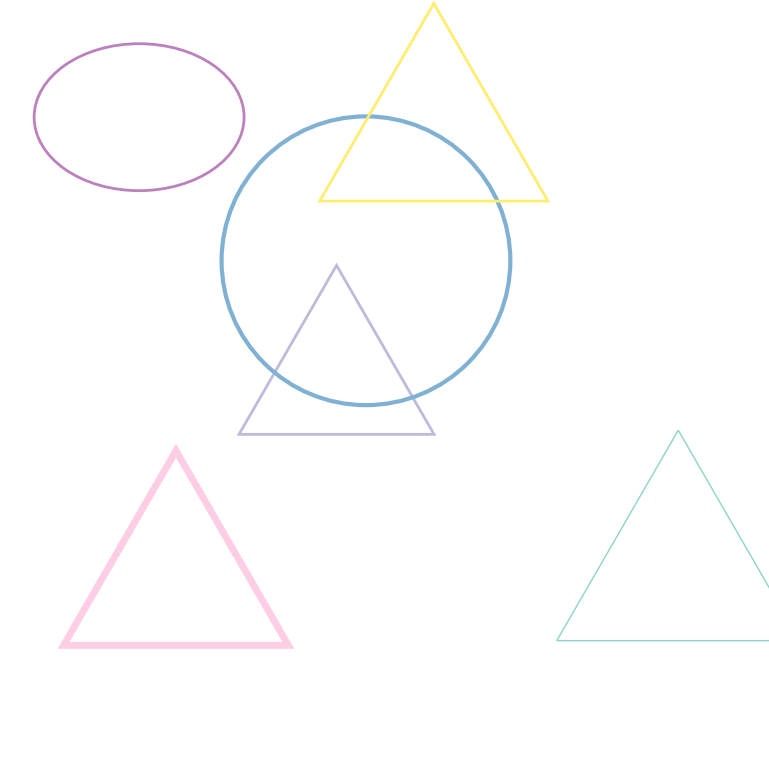[{"shape": "triangle", "thickness": 0.5, "radius": 0.91, "center": [0.881, 0.259]}, {"shape": "triangle", "thickness": 1, "radius": 0.73, "center": [0.437, 0.509]}, {"shape": "circle", "thickness": 1.5, "radius": 0.94, "center": [0.475, 0.661]}, {"shape": "triangle", "thickness": 2.5, "radius": 0.84, "center": [0.229, 0.246]}, {"shape": "oval", "thickness": 1, "radius": 0.68, "center": [0.181, 0.848]}, {"shape": "triangle", "thickness": 1, "radius": 0.86, "center": [0.563, 0.824]}]